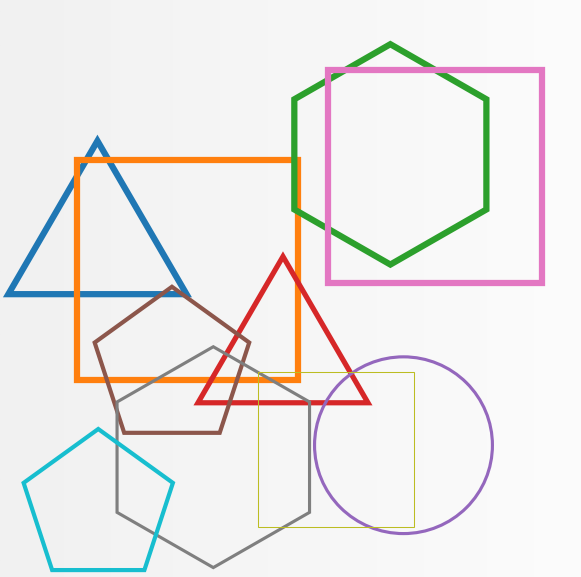[{"shape": "triangle", "thickness": 3, "radius": 0.88, "center": [0.168, 0.578]}, {"shape": "square", "thickness": 3, "radius": 0.95, "center": [0.323, 0.532]}, {"shape": "hexagon", "thickness": 3, "radius": 0.95, "center": [0.672, 0.732]}, {"shape": "triangle", "thickness": 2.5, "radius": 0.84, "center": [0.487, 0.386]}, {"shape": "circle", "thickness": 1.5, "radius": 0.77, "center": [0.694, 0.228]}, {"shape": "pentagon", "thickness": 2, "radius": 0.7, "center": [0.296, 0.363]}, {"shape": "square", "thickness": 3, "radius": 0.92, "center": [0.748, 0.693]}, {"shape": "hexagon", "thickness": 1.5, "radius": 0.96, "center": [0.367, 0.208]}, {"shape": "square", "thickness": 0.5, "radius": 0.67, "center": [0.578, 0.221]}, {"shape": "pentagon", "thickness": 2, "radius": 0.68, "center": [0.169, 0.121]}]